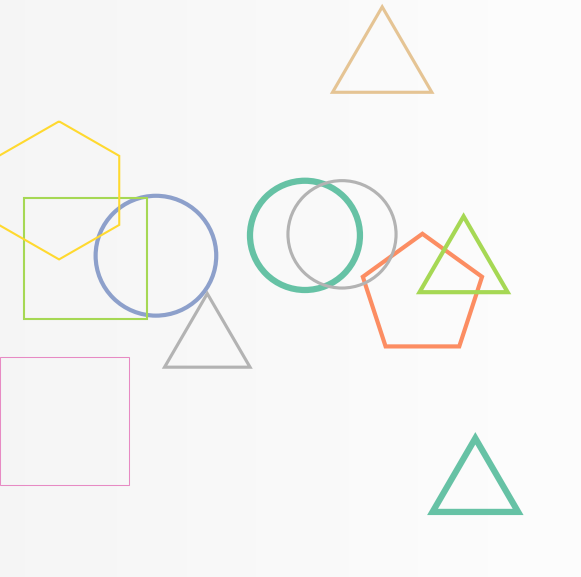[{"shape": "triangle", "thickness": 3, "radius": 0.43, "center": [0.818, 0.155]}, {"shape": "circle", "thickness": 3, "radius": 0.47, "center": [0.525, 0.592]}, {"shape": "pentagon", "thickness": 2, "radius": 0.54, "center": [0.727, 0.486]}, {"shape": "circle", "thickness": 2, "radius": 0.52, "center": [0.268, 0.556]}, {"shape": "square", "thickness": 0.5, "radius": 0.55, "center": [0.111, 0.27]}, {"shape": "triangle", "thickness": 2, "radius": 0.44, "center": [0.798, 0.537]}, {"shape": "square", "thickness": 1, "radius": 0.53, "center": [0.147, 0.551]}, {"shape": "hexagon", "thickness": 1, "radius": 0.6, "center": [0.102, 0.669]}, {"shape": "triangle", "thickness": 1.5, "radius": 0.49, "center": [0.658, 0.889]}, {"shape": "triangle", "thickness": 1.5, "radius": 0.42, "center": [0.357, 0.406]}, {"shape": "circle", "thickness": 1.5, "radius": 0.46, "center": [0.588, 0.593]}]